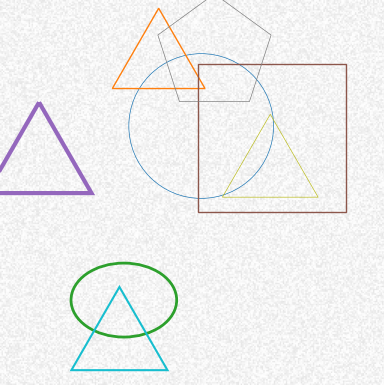[{"shape": "circle", "thickness": 0.5, "radius": 0.94, "center": [0.523, 0.673]}, {"shape": "triangle", "thickness": 1, "radius": 0.69, "center": [0.412, 0.84]}, {"shape": "oval", "thickness": 2, "radius": 0.69, "center": [0.322, 0.221]}, {"shape": "triangle", "thickness": 3, "radius": 0.79, "center": [0.101, 0.577]}, {"shape": "square", "thickness": 1, "radius": 0.96, "center": [0.706, 0.641]}, {"shape": "pentagon", "thickness": 0.5, "radius": 0.77, "center": [0.557, 0.861]}, {"shape": "triangle", "thickness": 0.5, "radius": 0.72, "center": [0.702, 0.56]}, {"shape": "triangle", "thickness": 1.5, "radius": 0.72, "center": [0.31, 0.111]}]